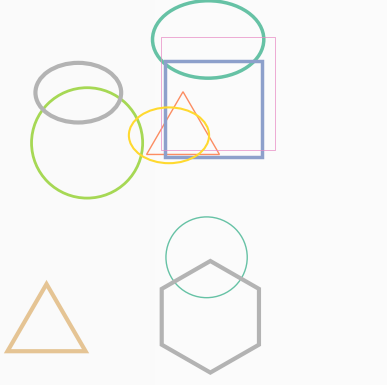[{"shape": "oval", "thickness": 2.5, "radius": 0.72, "center": [0.537, 0.897]}, {"shape": "circle", "thickness": 1, "radius": 0.52, "center": [0.533, 0.332]}, {"shape": "triangle", "thickness": 1, "radius": 0.54, "center": [0.472, 0.653]}, {"shape": "square", "thickness": 2.5, "radius": 0.63, "center": [0.552, 0.717]}, {"shape": "square", "thickness": 0.5, "radius": 0.74, "center": [0.562, 0.757]}, {"shape": "circle", "thickness": 2, "radius": 0.72, "center": [0.225, 0.629]}, {"shape": "oval", "thickness": 1.5, "radius": 0.52, "center": [0.436, 0.649]}, {"shape": "triangle", "thickness": 3, "radius": 0.58, "center": [0.12, 0.146]}, {"shape": "hexagon", "thickness": 3, "radius": 0.72, "center": [0.543, 0.177]}, {"shape": "oval", "thickness": 3, "radius": 0.55, "center": [0.202, 0.759]}]